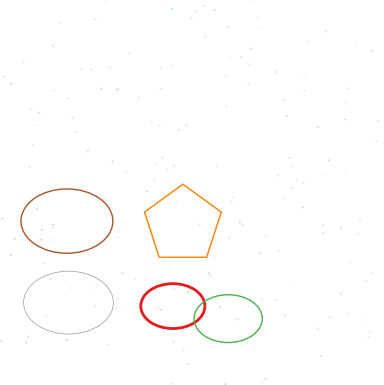[{"shape": "oval", "thickness": 2, "radius": 0.42, "center": [0.449, 0.205]}, {"shape": "oval", "thickness": 1, "radius": 0.44, "center": [0.593, 0.172]}, {"shape": "pentagon", "thickness": 1, "radius": 0.52, "center": [0.475, 0.417]}, {"shape": "oval", "thickness": 1, "radius": 0.6, "center": [0.174, 0.426]}, {"shape": "oval", "thickness": 0.5, "radius": 0.58, "center": [0.178, 0.214]}]